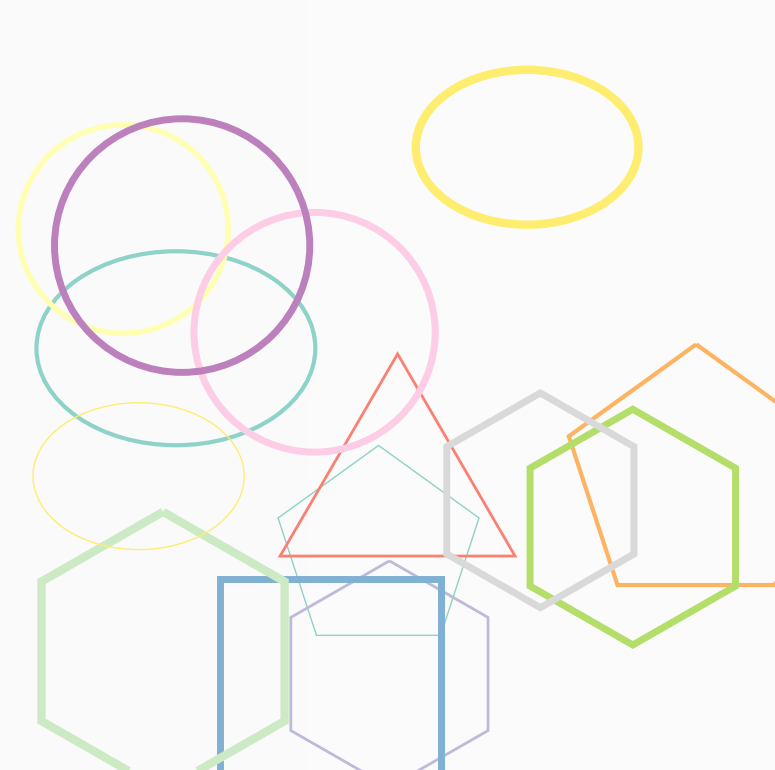[{"shape": "oval", "thickness": 1.5, "radius": 0.9, "center": [0.227, 0.548]}, {"shape": "pentagon", "thickness": 0.5, "radius": 0.68, "center": [0.488, 0.285]}, {"shape": "circle", "thickness": 2, "radius": 0.68, "center": [0.159, 0.703]}, {"shape": "hexagon", "thickness": 1, "radius": 0.73, "center": [0.502, 0.125]}, {"shape": "triangle", "thickness": 1, "radius": 0.87, "center": [0.513, 0.365]}, {"shape": "square", "thickness": 2.5, "radius": 0.71, "center": [0.426, 0.106]}, {"shape": "pentagon", "thickness": 1.5, "radius": 0.86, "center": [0.898, 0.38]}, {"shape": "hexagon", "thickness": 2.5, "radius": 0.77, "center": [0.817, 0.315]}, {"shape": "circle", "thickness": 2.5, "radius": 0.78, "center": [0.406, 0.569]}, {"shape": "hexagon", "thickness": 2.5, "radius": 0.7, "center": [0.697, 0.35]}, {"shape": "circle", "thickness": 2.5, "radius": 0.82, "center": [0.235, 0.681]}, {"shape": "hexagon", "thickness": 3, "radius": 0.91, "center": [0.21, 0.154]}, {"shape": "oval", "thickness": 0.5, "radius": 0.68, "center": [0.179, 0.382]}, {"shape": "oval", "thickness": 3, "radius": 0.72, "center": [0.68, 0.809]}]